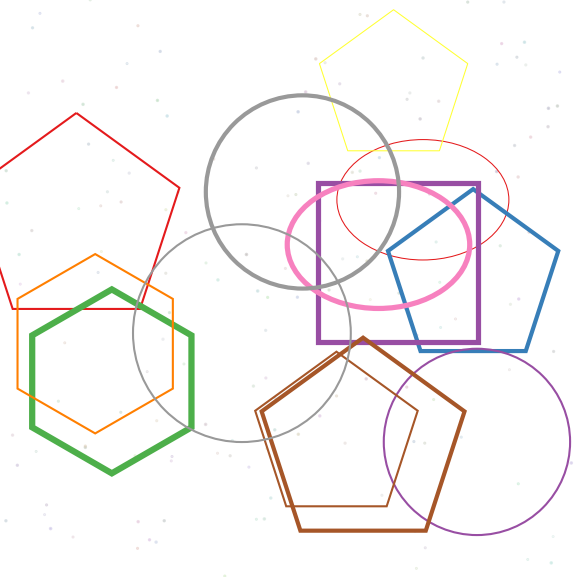[{"shape": "pentagon", "thickness": 1, "radius": 0.94, "center": [0.132, 0.616]}, {"shape": "oval", "thickness": 0.5, "radius": 0.74, "center": [0.732, 0.653]}, {"shape": "pentagon", "thickness": 2, "radius": 0.78, "center": [0.819, 0.517]}, {"shape": "hexagon", "thickness": 3, "radius": 0.8, "center": [0.194, 0.339]}, {"shape": "square", "thickness": 2.5, "radius": 0.69, "center": [0.689, 0.545]}, {"shape": "circle", "thickness": 1, "radius": 0.81, "center": [0.826, 0.234]}, {"shape": "hexagon", "thickness": 1, "radius": 0.78, "center": [0.165, 0.404]}, {"shape": "pentagon", "thickness": 0.5, "radius": 0.68, "center": [0.682, 0.847]}, {"shape": "pentagon", "thickness": 2, "radius": 0.92, "center": [0.629, 0.23]}, {"shape": "pentagon", "thickness": 1, "radius": 0.74, "center": [0.583, 0.242]}, {"shape": "oval", "thickness": 2.5, "radius": 0.79, "center": [0.655, 0.576]}, {"shape": "circle", "thickness": 1, "radius": 0.94, "center": [0.419, 0.422]}, {"shape": "circle", "thickness": 2, "radius": 0.84, "center": [0.524, 0.667]}]